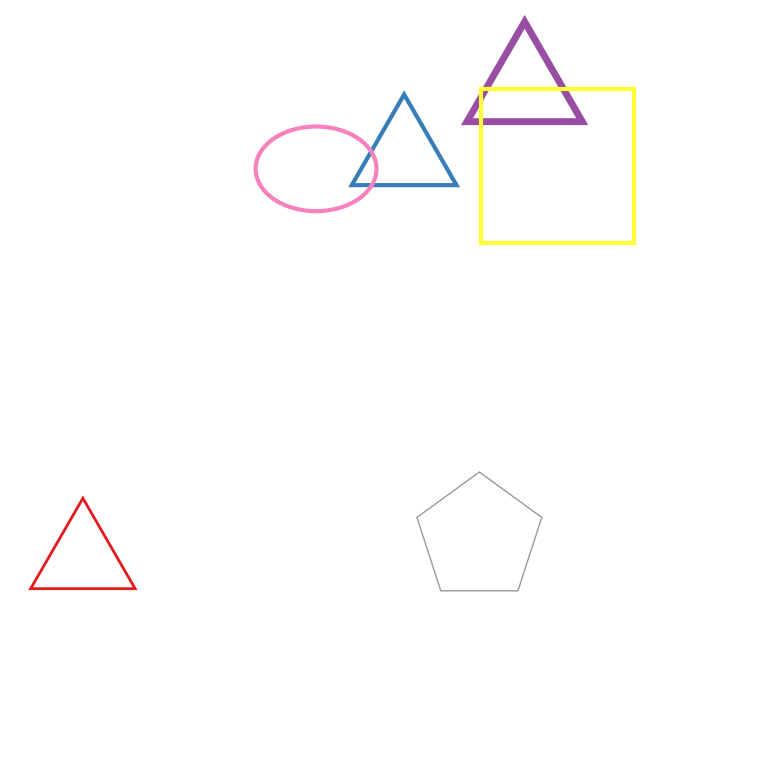[{"shape": "triangle", "thickness": 1, "radius": 0.39, "center": [0.108, 0.275]}, {"shape": "triangle", "thickness": 1.5, "radius": 0.39, "center": [0.525, 0.799]}, {"shape": "triangle", "thickness": 2.5, "radius": 0.43, "center": [0.681, 0.885]}, {"shape": "square", "thickness": 1.5, "radius": 0.5, "center": [0.724, 0.784]}, {"shape": "oval", "thickness": 1.5, "radius": 0.39, "center": [0.41, 0.781]}, {"shape": "pentagon", "thickness": 0.5, "radius": 0.43, "center": [0.623, 0.302]}]